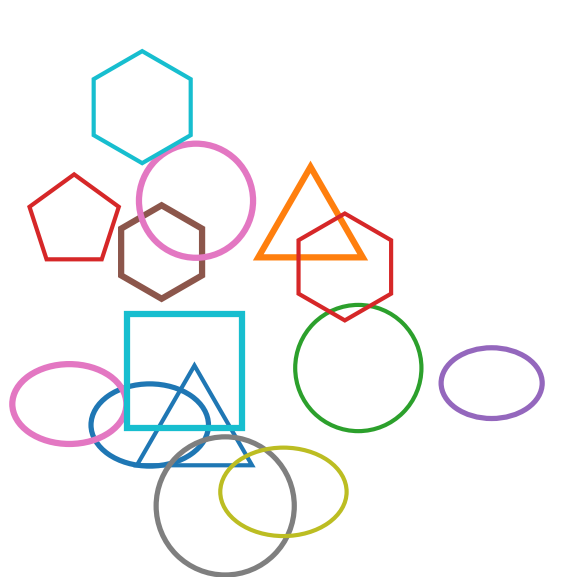[{"shape": "triangle", "thickness": 2, "radius": 0.58, "center": [0.337, 0.251]}, {"shape": "oval", "thickness": 2.5, "radius": 0.51, "center": [0.259, 0.263]}, {"shape": "triangle", "thickness": 3, "radius": 0.52, "center": [0.538, 0.606]}, {"shape": "circle", "thickness": 2, "radius": 0.55, "center": [0.62, 0.362]}, {"shape": "hexagon", "thickness": 2, "radius": 0.46, "center": [0.597, 0.537]}, {"shape": "pentagon", "thickness": 2, "radius": 0.41, "center": [0.128, 0.616]}, {"shape": "oval", "thickness": 2.5, "radius": 0.44, "center": [0.851, 0.336]}, {"shape": "hexagon", "thickness": 3, "radius": 0.4, "center": [0.28, 0.563]}, {"shape": "oval", "thickness": 3, "radius": 0.49, "center": [0.12, 0.299]}, {"shape": "circle", "thickness": 3, "radius": 0.49, "center": [0.339, 0.652]}, {"shape": "circle", "thickness": 2.5, "radius": 0.6, "center": [0.39, 0.123]}, {"shape": "oval", "thickness": 2, "radius": 0.55, "center": [0.491, 0.147]}, {"shape": "hexagon", "thickness": 2, "radius": 0.48, "center": [0.246, 0.814]}, {"shape": "square", "thickness": 3, "radius": 0.5, "center": [0.32, 0.356]}]